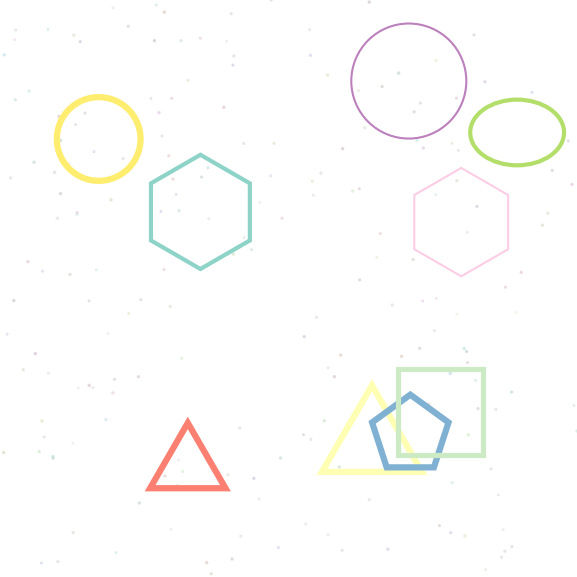[{"shape": "hexagon", "thickness": 2, "radius": 0.49, "center": [0.347, 0.632]}, {"shape": "triangle", "thickness": 3, "radius": 0.5, "center": [0.644, 0.232]}, {"shape": "triangle", "thickness": 3, "radius": 0.38, "center": [0.325, 0.191]}, {"shape": "pentagon", "thickness": 3, "radius": 0.35, "center": [0.71, 0.246]}, {"shape": "oval", "thickness": 2, "radius": 0.41, "center": [0.895, 0.77]}, {"shape": "hexagon", "thickness": 1, "radius": 0.47, "center": [0.799, 0.615]}, {"shape": "circle", "thickness": 1, "radius": 0.5, "center": [0.708, 0.859]}, {"shape": "square", "thickness": 2.5, "radius": 0.37, "center": [0.762, 0.285]}, {"shape": "circle", "thickness": 3, "radius": 0.36, "center": [0.171, 0.758]}]